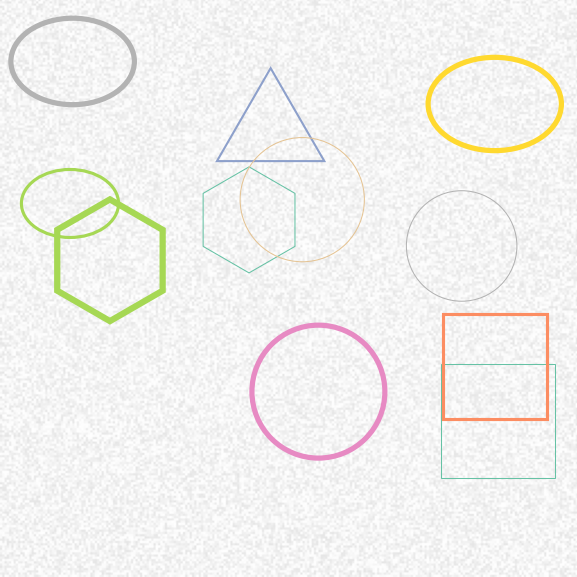[{"shape": "square", "thickness": 0.5, "radius": 0.5, "center": [0.862, 0.27]}, {"shape": "hexagon", "thickness": 0.5, "radius": 0.46, "center": [0.431, 0.618]}, {"shape": "square", "thickness": 1.5, "radius": 0.45, "center": [0.857, 0.365]}, {"shape": "triangle", "thickness": 1, "radius": 0.54, "center": [0.469, 0.774]}, {"shape": "circle", "thickness": 2.5, "radius": 0.58, "center": [0.551, 0.321]}, {"shape": "hexagon", "thickness": 3, "radius": 0.53, "center": [0.19, 0.548]}, {"shape": "oval", "thickness": 1.5, "radius": 0.42, "center": [0.121, 0.647]}, {"shape": "oval", "thickness": 2.5, "radius": 0.58, "center": [0.857, 0.819]}, {"shape": "circle", "thickness": 0.5, "radius": 0.54, "center": [0.523, 0.653]}, {"shape": "circle", "thickness": 0.5, "radius": 0.48, "center": [0.799, 0.573]}, {"shape": "oval", "thickness": 2.5, "radius": 0.53, "center": [0.126, 0.893]}]